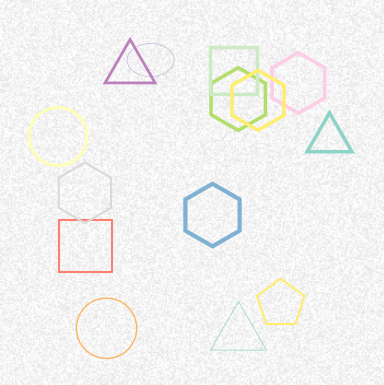[{"shape": "triangle", "thickness": 2.5, "radius": 0.34, "center": [0.856, 0.64]}, {"shape": "triangle", "thickness": 0.5, "radius": 0.42, "center": [0.62, 0.133]}, {"shape": "circle", "thickness": 2, "radius": 0.38, "center": [0.151, 0.645]}, {"shape": "oval", "thickness": 0.5, "radius": 0.31, "center": [0.391, 0.844]}, {"shape": "square", "thickness": 1.5, "radius": 0.34, "center": [0.222, 0.361]}, {"shape": "hexagon", "thickness": 3, "radius": 0.41, "center": [0.552, 0.441]}, {"shape": "circle", "thickness": 1, "radius": 0.39, "center": [0.277, 0.147]}, {"shape": "hexagon", "thickness": 2.5, "radius": 0.41, "center": [0.619, 0.743]}, {"shape": "hexagon", "thickness": 2.5, "radius": 0.39, "center": [0.775, 0.785]}, {"shape": "hexagon", "thickness": 1.5, "radius": 0.39, "center": [0.22, 0.499]}, {"shape": "triangle", "thickness": 2, "radius": 0.38, "center": [0.338, 0.822]}, {"shape": "square", "thickness": 2.5, "radius": 0.31, "center": [0.606, 0.816]}, {"shape": "hexagon", "thickness": 2.5, "radius": 0.39, "center": [0.67, 0.739]}, {"shape": "pentagon", "thickness": 1.5, "radius": 0.32, "center": [0.729, 0.211]}]